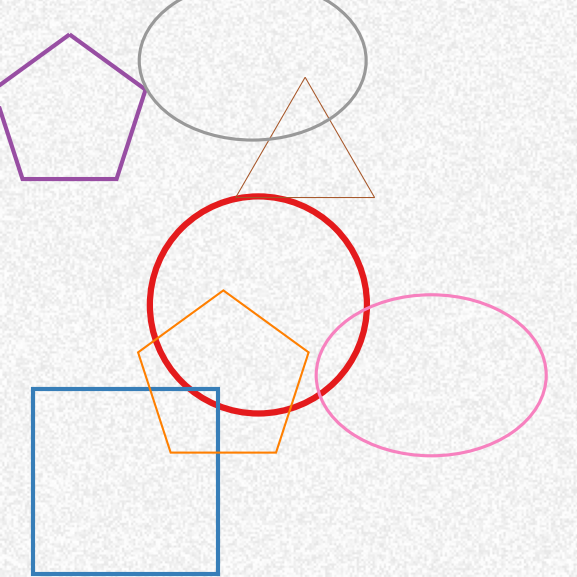[{"shape": "circle", "thickness": 3, "radius": 0.94, "center": [0.447, 0.471]}, {"shape": "square", "thickness": 2, "radius": 0.8, "center": [0.217, 0.165]}, {"shape": "pentagon", "thickness": 2, "radius": 0.69, "center": [0.12, 0.801]}, {"shape": "pentagon", "thickness": 1, "radius": 0.78, "center": [0.387, 0.341]}, {"shape": "triangle", "thickness": 0.5, "radius": 0.69, "center": [0.528, 0.726]}, {"shape": "oval", "thickness": 1.5, "radius": 1.0, "center": [0.747, 0.349]}, {"shape": "oval", "thickness": 1.5, "radius": 0.98, "center": [0.438, 0.894]}]